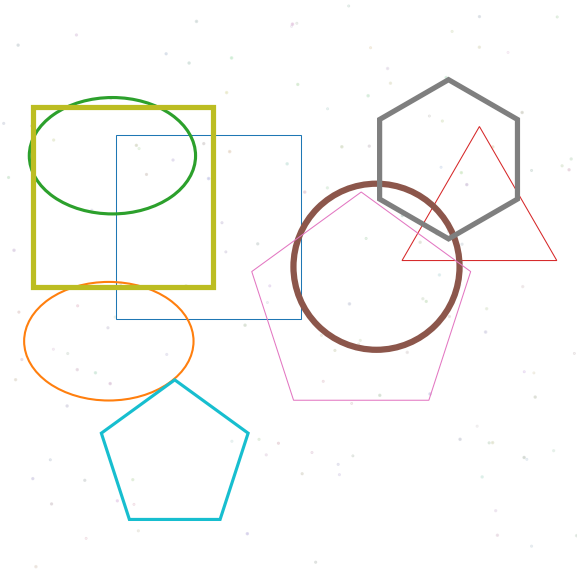[{"shape": "square", "thickness": 0.5, "radius": 0.8, "center": [0.361, 0.606]}, {"shape": "oval", "thickness": 1, "radius": 0.73, "center": [0.188, 0.408]}, {"shape": "oval", "thickness": 1.5, "radius": 0.72, "center": [0.195, 0.729]}, {"shape": "triangle", "thickness": 0.5, "radius": 0.77, "center": [0.83, 0.625]}, {"shape": "circle", "thickness": 3, "radius": 0.72, "center": [0.652, 0.537]}, {"shape": "pentagon", "thickness": 0.5, "radius": 1.0, "center": [0.625, 0.467]}, {"shape": "hexagon", "thickness": 2.5, "radius": 0.69, "center": [0.777, 0.723]}, {"shape": "square", "thickness": 2.5, "radius": 0.78, "center": [0.213, 0.658]}, {"shape": "pentagon", "thickness": 1.5, "radius": 0.67, "center": [0.303, 0.208]}]